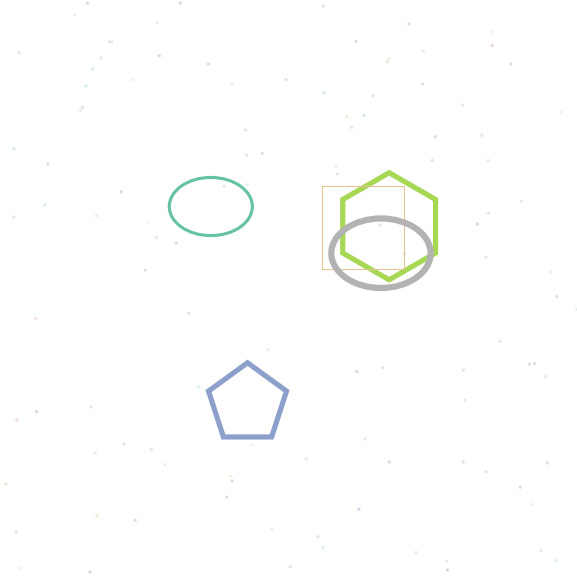[{"shape": "oval", "thickness": 1.5, "radius": 0.36, "center": [0.365, 0.642]}, {"shape": "pentagon", "thickness": 2.5, "radius": 0.36, "center": [0.429, 0.3]}, {"shape": "hexagon", "thickness": 2.5, "radius": 0.46, "center": [0.674, 0.607]}, {"shape": "square", "thickness": 0.5, "radius": 0.36, "center": [0.629, 0.605]}, {"shape": "oval", "thickness": 3, "radius": 0.43, "center": [0.66, 0.561]}]